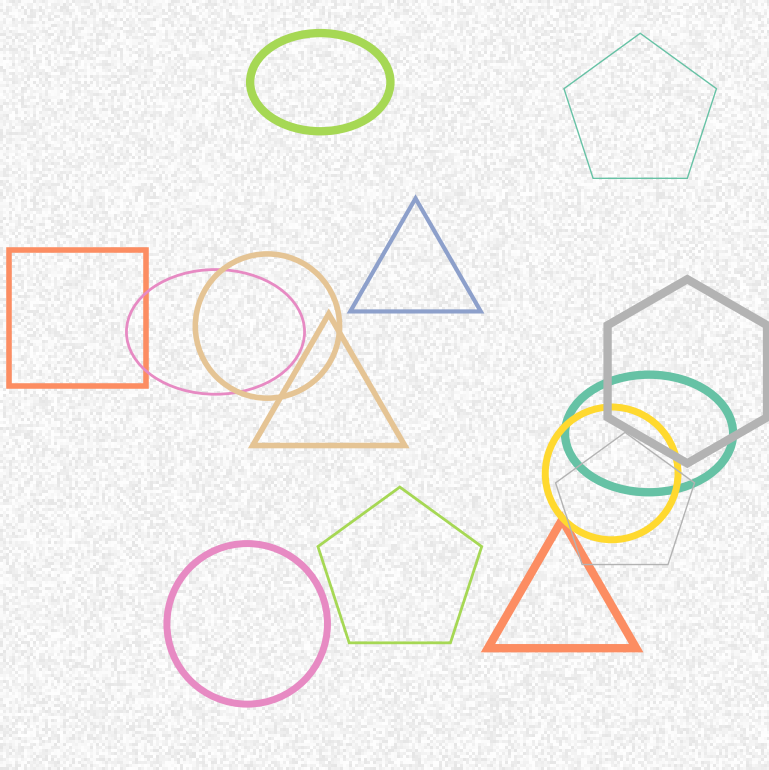[{"shape": "pentagon", "thickness": 0.5, "radius": 0.52, "center": [0.831, 0.853]}, {"shape": "oval", "thickness": 3, "radius": 0.55, "center": [0.843, 0.437]}, {"shape": "triangle", "thickness": 3, "radius": 0.56, "center": [0.73, 0.214]}, {"shape": "square", "thickness": 2, "radius": 0.44, "center": [0.1, 0.587]}, {"shape": "triangle", "thickness": 1.5, "radius": 0.49, "center": [0.54, 0.644]}, {"shape": "circle", "thickness": 2.5, "radius": 0.52, "center": [0.321, 0.19]}, {"shape": "oval", "thickness": 1, "radius": 0.58, "center": [0.28, 0.569]}, {"shape": "pentagon", "thickness": 1, "radius": 0.56, "center": [0.519, 0.256]}, {"shape": "oval", "thickness": 3, "radius": 0.46, "center": [0.416, 0.893]}, {"shape": "circle", "thickness": 2.5, "radius": 0.43, "center": [0.794, 0.385]}, {"shape": "triangle", "thickness": 2, "radius": 0.57, "center": [0.427, 0.478]}, {"shape": "circle", "thickness": 2, "radius": 0.47, "center": [0.347, 0.577]}, {"shape": "hexagon", "thickness": 3, "radius": 0.6, "center": [0.893, 0.518]}, {"shape": "pentagon", "thickness": 0.5, "radius": 0.47, "center": [0.812, 0.344]}]